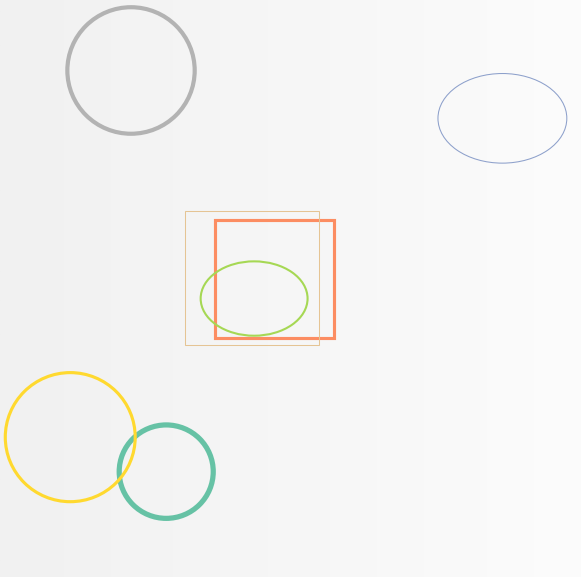[{"shape": "circle", "thickness": 2.5, "radius": 0.4, "center": [0.286, 0.182]}, {"shape": "square", "thickness": 1.5, "radius": 0.51, "center": [0.472, 0.516]}, {"shape": "oval", "thickness": 0.5, "radius": 0.55, "center": [0.864, 0.794]}, {"shape": "oval", "thickness": 1, "radius": 0.46, "center": [0.437, 0.482]}, {"shape": "circle", "thickness": 1.5, "radius": 0.56, "center": [0.121, 0.242]}, {"shape": "square", "thickness": 0.5, "radius": 0.58, "center": [0.434, 0.518]}, {"shape": "circle", "thickness": 2, "radius": 0.55, "center": [0.225, 0.877]}]